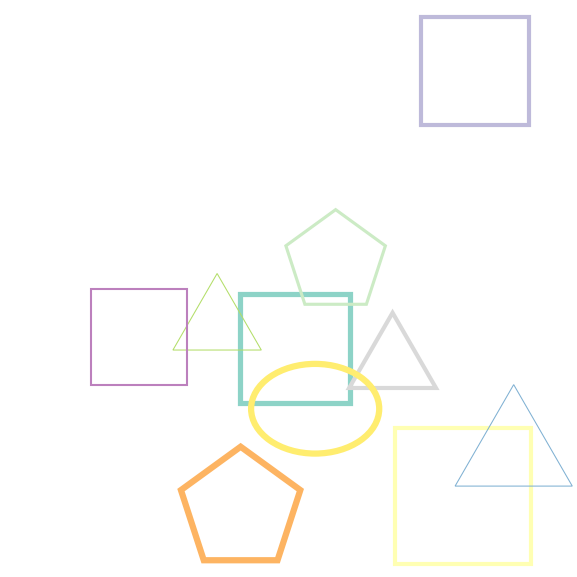[{"shape": "square", "thickness": 2.5, "radius": 0.47, "center": [0.511, 0.395]}, {"shape": "square", "thickness": 2, "radius": 0.59, "center": [0.802, 0.141]}, {"shape": "square", "thickness": 2, "radius": 0.47, "center": [0.822, 0.876]}, {"shape": "triangle", "thickness": 0.5, "radius": 0.59, "center": [0.889, 0.216]}, {"shape": "pentagon", "thickness": 3, "radius": 0.54, "center": [0.417, 0.117]}, {"shape": "triangle", "thickness": 0.5, "radius": 0.44, "center": [0.376, 0.437]}, {"shape": "triangle", "thickness": 2, "radius": 0.43, "center": [0.68, 0.371]}, {"shape": "square", "thickness": 1, "radius": 0.42, "center": [0.24, 0.416]}, {"shape": "pentagon", "thickness": 1.5, "radius": 0.45, "center": [0.581, 0.546]}, {"shape": "oval", "thickness": 3, "radius": 0.55, "center": [0.546, 0.291]}]